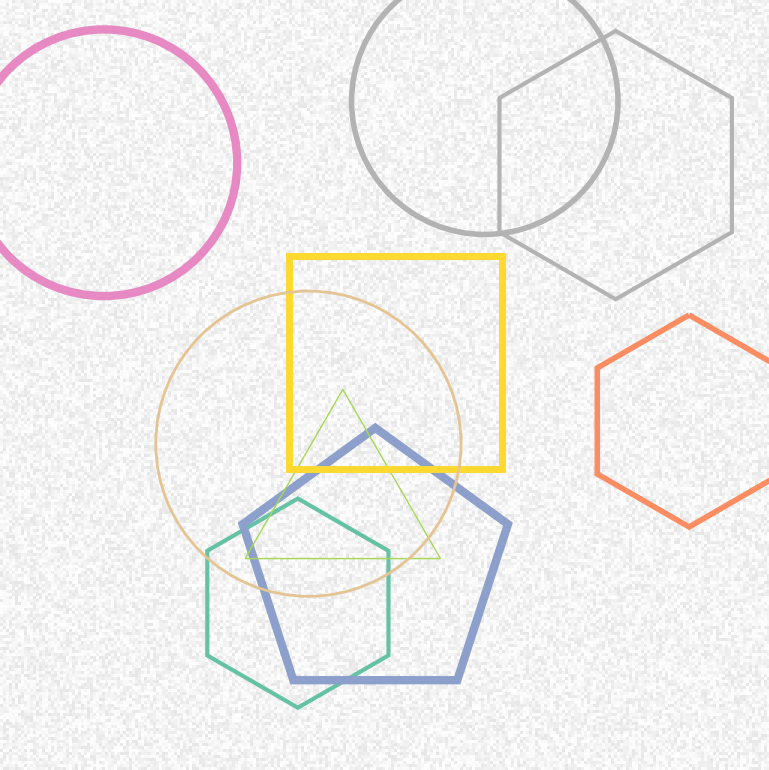[{"shape": "hexagon", "thickness": 1.5, "radius": 0.68, "center": [0.387, 0.217]}, {"shape": "hexagon", "thickness": 2, "radius": 0.69, "center": [0.895, 0.453]}, {"shape": "pentagon", "thickness": 3, "radius": 0.91, "center": [0.487, 0.263]}, {"shape": "circle", "thickness": 3, "radius": 0.87, "center": [0.135, 0.789]}, {"shape": "triangle", "thickness": 0.5, "radius": 0.73, "center": [0.445, 0.348]}, {"shape": "square", "thickness": 2.5, "radius": 0.69, "center": [0.514, 0.529]}, {"shape": "circle", "thickness": 1, "radius": 0.99, "center": [0.401, 0.424]}, {"shape": "hexagon", "thickness": 1.5, "radius": 0.87, "center": [0.8, 0.786]}, {"shape": "circle", "thickness": 2, "radius": 0.87, "center": [0.63, 0.869]}]